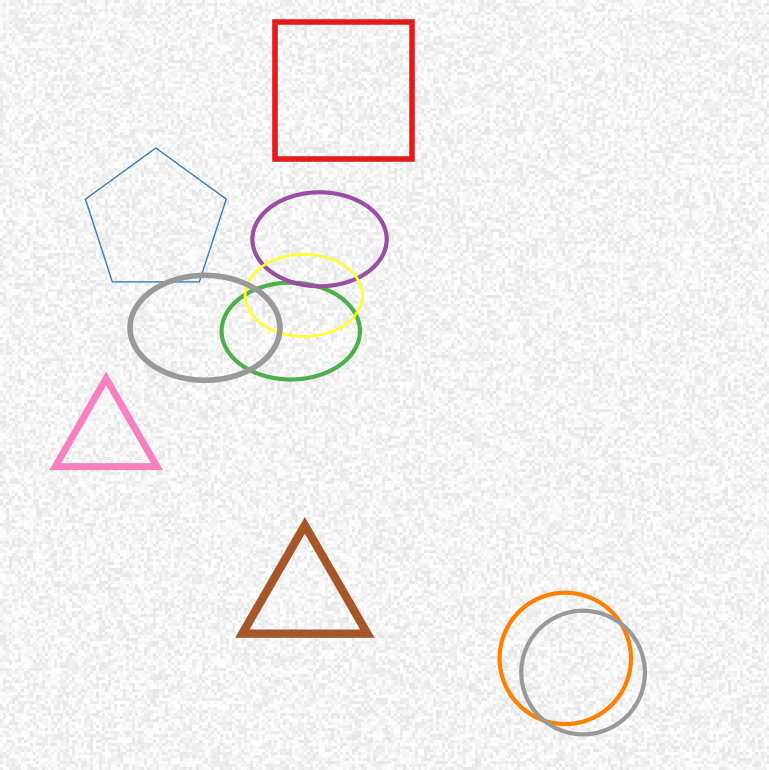[{"shape": "square", "thickness": 2, "radius": 0.44, "center": [0.446, 0.882]}, {"shape": "pentagon", "thickness": 0.5, "radius": 0.48, "center": [0.202, 0.712]}, {"shape": "oval", "thickness": 1.5, "radius": 0.45, "center": [0.378, 0.57]}, {"shape": "oval", "thickness": 1.5, "radius": 0.44, "center": [0.415, 0.689]}, {"shape": "circle", "thickness": 1.5, "radius": 0.43, "center": [0.734, 0.145]}, {"shape": "oval", "thickness": 1, "radius": 0.38, "center": [0.395, 0.616]}, {"shape": "triangle", "thickness": 3, "radius": 0.47, "center": [0.396, 0.224]}, {"shape": "triangle", "thickness": 2.5, "radius": 0.38, "center": [0.138, 0.432]}, {"shape": "circle", "thickness": 1.5, "radius": 0.4, "center": [0.757, 0.127]}, {"shape": "oval", "thickness": 2, "radius": 0.49, "center": [0.266, 0.574]}]